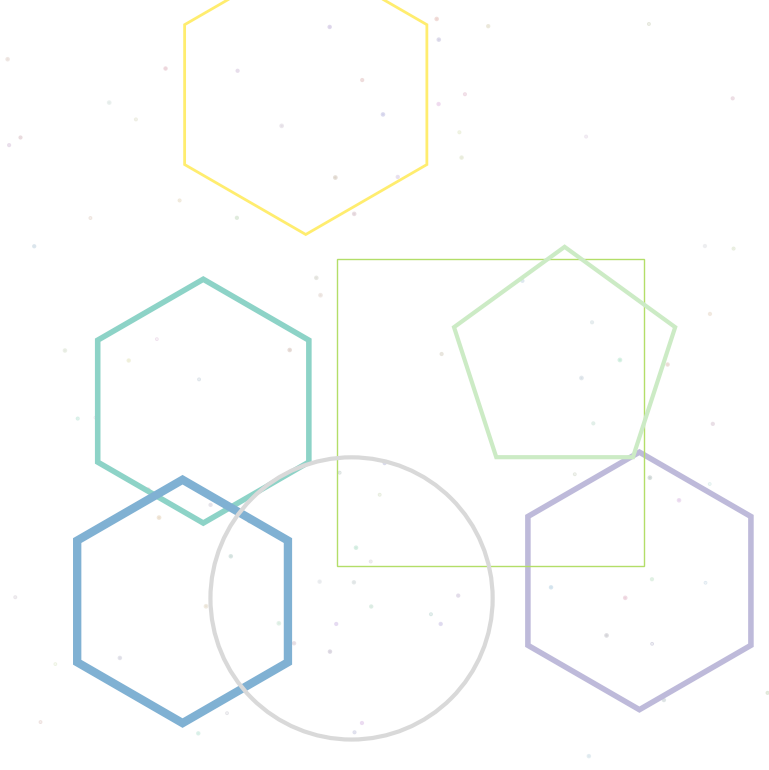[{"shape": "hexagon", "thickness": 2, "radius": 0.79, "center": [0.264, 0.479]}, {"shape": "hexagon", "thickness": 2, "radius": 0.84, "center": [0.83, 0.246]}, {"shape": "hexagon", "thickness": 3, "radius": 0.79, "center": [0.237, 0.219]}, {"shape": "square", "thickness": 0.5, "radius": 1.0, "center": [0.637, 0.464]}, {"shape": "circle", "thickness": 1.5, "radius": 0.92, "center": [0.457, 0.223]}, {"shape": "pentagon", "thickness": 1.5, "radius": 0.76, "center": [0.733, 0.528]}, {"shape": "hexagon", "thickness": 1, "radius": 0.91, "center": [0.397, 0.877]}]